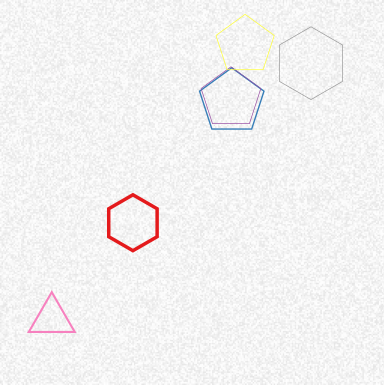[{"shape": "hexagon", "thickness": 2.5, "radius": 0.36, "center": [0.345, 0.421]}, {"shape": "pentagon", "thickness": 1, "radius": 0.44, "center": [0.602, 0.736]}, {"shape": "pentagon", "thickness": 0.5, "radius": 0.41, "center": [0.6, 0.745]}, {"shape": "pentagon", "thickness": 0.5, "radius": 0.4, "center": [0.637, 0.883]}, {"shape": "triangle", "thickness": 1.5, "radius": 0.34, "center": [0.134, 0.172]}, {"shape": "hexagon", "thickness": 0.5, "radius": 0.47, "center": [0.808, 0.836]}]